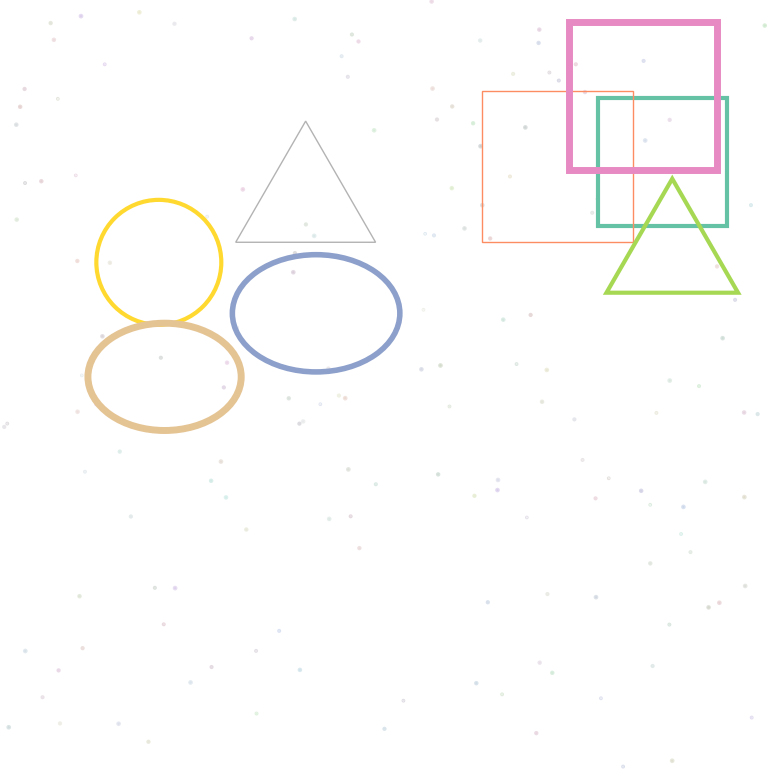[{"shape": "square", "thickness": 1.5, "radius": 0.42, "center": [0.86, 0.789]}, {"shape": "square", "thickness": 0.5, "radius": 0.49, "center": [0.724, 0.784]}, {"shape": "oval", "thickness": 2, "radius": 0.54, "center": [0.411, 0.593]}, {"shape": "square", "thickness": 2.5, "radius": 0.48, "center": [0.835, 0.875]}, {"shape": "triangle", "thickness": 1.5, "radius": 0.49, "center": [0.873, 0.669]}, {"shape": "circle", "thickness": 1.5, "radius": 0.41, "center": [0.206, 0.659]}, {"shape": "oval", "thickness": 2.5, "radius": 0.5, "center": [0.214, 0.511]}, {"shape": "triangle", "thickness": 0.5, "radius": 0.52, "center": [0.397, 0.738]}]